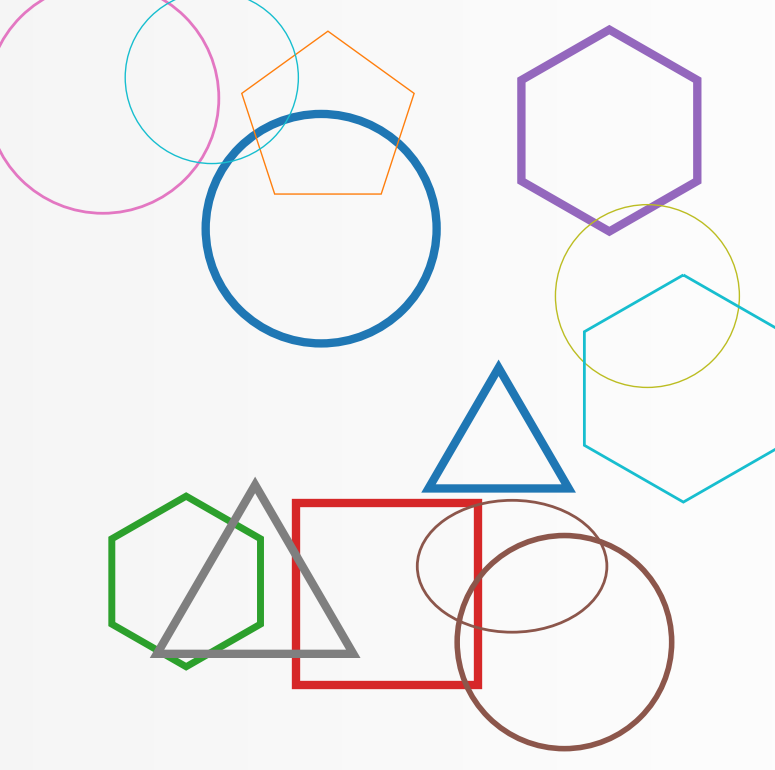[{"shape": "triangle", "thickness": 3, "radius": 0.52, "center": [0.643, 0.418]}, {"shape": "circle", "thickness": 3, "radius": 0.75, "center": [0.414, 0.703]}, {"shape": "pentagon", "thickness": 0.5, "radius": 0.58, "center": [0.423, 0.843]}, {"shape": "hexagon", "thickness": 2.5, "radius": 0.55, "center": [0.24, 0.245]}, {"shape": "square", "thickness": 3, "radius": 0.59, "center": [0.5, 0.228]}, {"shape": "hexagon", "thickness": 3, "radius": 0.66, "center": [0.786, 0.83]}, {"shape": "circle", "thickness": 2, "radius": 0.69, "center": [0.728, 0.166]}, {"shape": "oval", "thickness": 1, "radius": 0.61, "center": [0.661, 0.265]}, {"shape": "circle", "thickness": 1, "radius": 0.75, "center": [0.133, 0.873]}, {"shape": "triangle", "thickness": 3, "radius": 0.73, "center": [0.329, 0.224]}, {"shape": "circle", "thickness": 0.5, "radius": 0.59, "center": [0.835, 0.616]}, {"shape": "hexagon", "thickness": 1, "radius": 0.74, "center": [0.882, 0.495]}, {"shape": "circle", "thickness": 0.5, "radius": 0.56, "center": [0.273, 0.899]}]